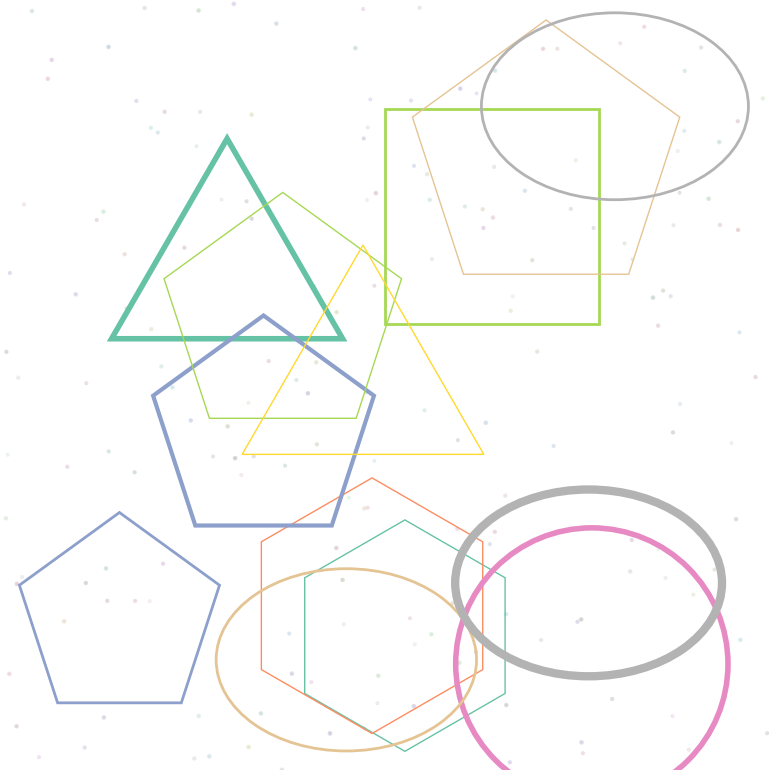[{"shape": "hexagon", "thickness": 0.5, "radius": 0.75, "center": [0.526, 0.175]}, {"shape": "triangle", "thickness": 2, "radius": 0.87, "center": [0.295, 0.647]}, {"shape": "hexagon", "thickness": 0.5, "radius": 0.83, "center": [0.483, 0.213]}, {"shape": "pentagon", "thickness": 1, "radius": 0.68, "center": [0.155, 0.198]}, {"shape": "pentagon", "thickness": 1.5, "radius": 0.75, "center": [0.342, 0.439]}, {"shape": "circle", "thickness": 2, "radius": 0.88, "center": [0.769, 0.138]}, {"shape": "pentagon", "thickness": 0.5, "radius": 0.81, "center": [0.367, 0.588]}, {"shape": "square", "thickness": 1, "radius": 0.7, "center": [0.639, 0.719]}, {"shape": "triangle", "thickness": 0.5, "radius": 0.91, "center": [0.471, 0.501]}, {"shape": "oval", "thickness": 1, "radius": 0.85, "center": [0.45, 0.143]}, {"shape": "pentagon", "thickness": 0.5, "radius": 0.91, "center": [0.709, 0.792]}, {"shape": "oval", "thickness": 1, "radius": 0.87, "center": [0.799, 0.862]}, {"shape": "oval", "thickness": 3, "radius": 0.87, "center": [0.764, 0.243]}]